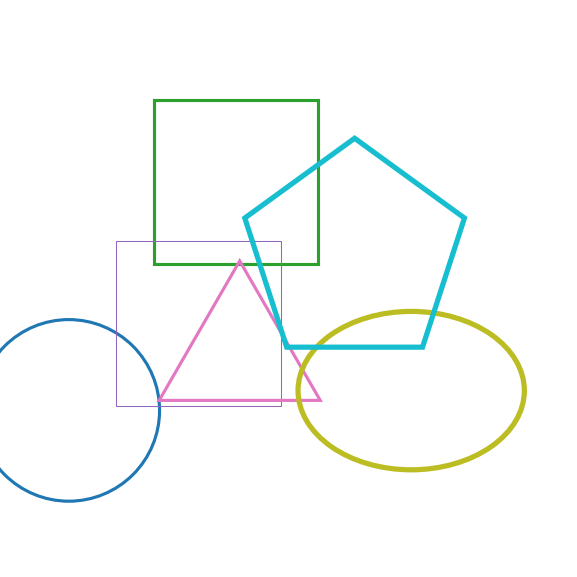[{"shape": "circle", "thickness": 1.5, "radius": 0.79, "center": [0.119, 0.288]}, {"shape": "square", "thickness": 1.5, "radius": 0.71, "center": [0.409, 0.685]}, {"shape": "square", "thickness": 0.5, "radius": 0.71, "center": [0.344, 0.438]}, {"shape": "triangle", "thickness": 1.5, "radius": 0.8, "center": [0.415, 0.386]}, {"shape": "oval", "thickness": 2.5, "radius": 0.98, "center": [0.712, 0.323]}, {"shape": "pentagon", "thickness": 2.5, "radius": 1.0, "center": [0.614, 0.56]}]